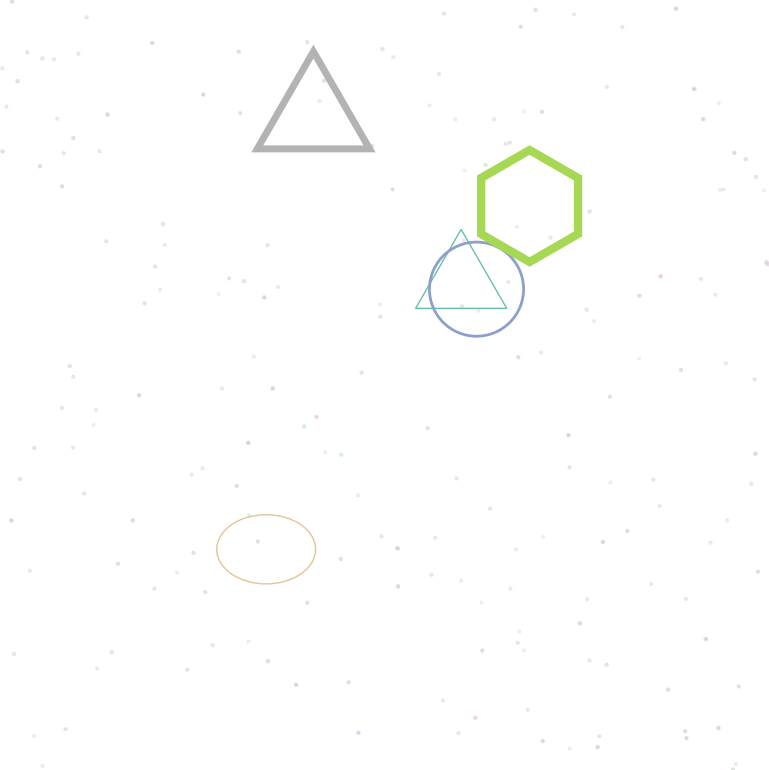[{"shape": "triangle", "thickness": 0.5, "radius": 0.34, "center": [0.599, 0.634]}, {"shape": "circle", "thickness": 1, "radius": 0.31, "center": [0.619, 0.624]}, {"shape": "hexagon", "thickness": 3, "radius": 0.36, "center": [0.688, 0.732]}, {"shape": "oval", "thickness": 0.5, "radius": 0.32, "center": [0.346, 0.287]}, {"shape": "triangle", "thickness": 2.5, "radius": 0.42, "center": [0.407, 0.849]}]